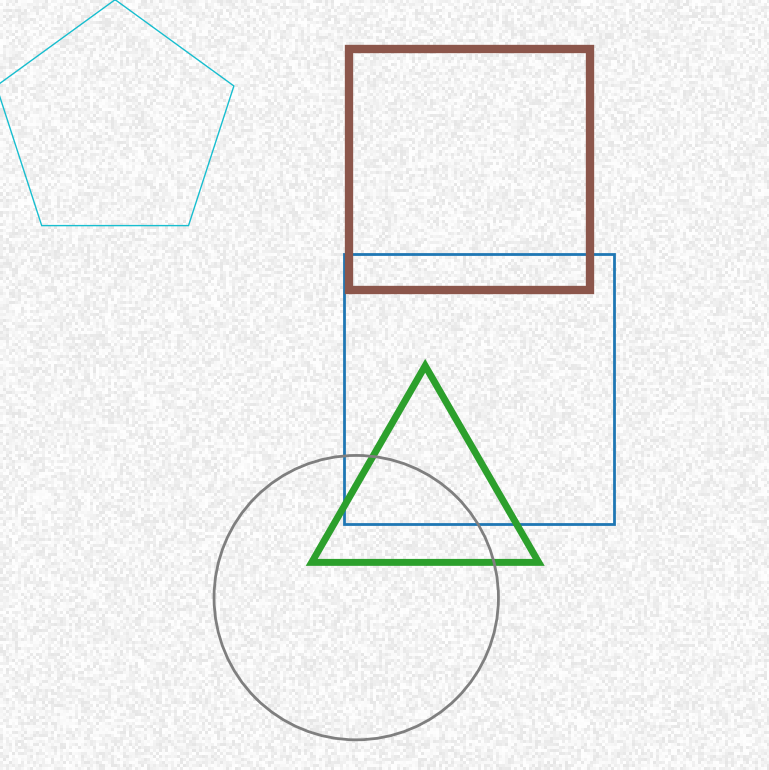[{"shape": "square", "thickness": 1, "radius": 0.88, "center": [0.622, 0.495]}, {"shape": "triangle", "thickness": 2.5, "radius": 0.85, "center": [0.552, 0.355]}, {"shape": "square", "thickness": 3, "radius": 0.78, "center": [0.609, 0.78]}, {"shape": "circle", "thickness": 1, "radius": 0.92, "center": [0.463, 0.224]}, {"shape": "pentagon", "thickness": 0.5, "radius": 0.81, "center": [0.149, 0.838]}]